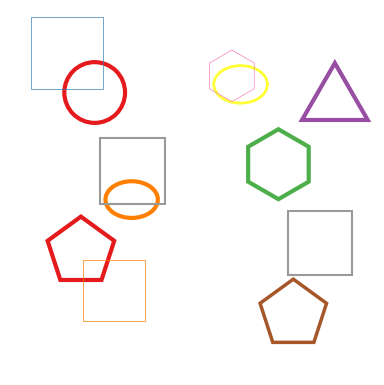[{"shape": "pentagon", "thickness": 3, "radius": 0.45, "center": [0.21, 0.346]}, {"shape": "circle", "thickness": 3, "radius": 0.39, "center": [0.246, 0.76]}, {"shape": "square", "thickness": 0.5, "radius": 0.47, "center": [0.174, 0.863]}, {"shape": "hexagon", "thickness": 3, "radius": 0.45, "center": [0.723, 0.573]}, {"shape": "triangle", "thickness": 3, "radius": 0.49, "center": [0.87, 0.738]}, {"shape": "square", "thickness": 0.5, "radius": 0.4, "center": [0.296, 0.245]}, {"shape": "oval", "thickness": 3, "radius": 0.34, "center": [0.342, 0.482]}, {"shape": "oval", "thickness": 2, "radius": 0.35, "center": [0.625, 0.781]}, {"shape": "pentagon", "thickness": 2.5, "radius": 0.45, "center": [0.762, 0.184]}, {"shape": "hexagon", "thickness": 0.5, "radius": 0.33, "center": [0.602, 0.803]}, {"shape": "square", "thickness": 1.5, "radius": 0.42, "center": [0.831, 0.369]}, {"shape": "square", "thickness": 1.5, "radius": 0.42, "center": [0.344, 0.556]}]